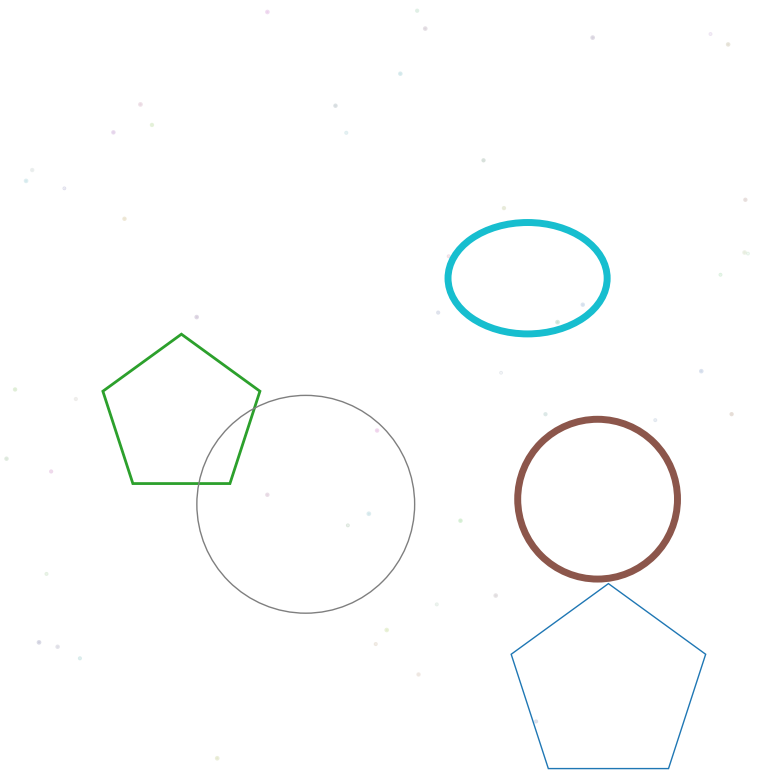[{"shape": "pentagon", "thickness": 0.5, "radius": 0.66, "center": [0.79, 0.109]}, {"shape": "pentagon", "thickness": 1, "radius": 0.54, "center": [0.236, 0.459]}, {"shape": "circle", "thickness": 2.5, "radius": 0.52, "center": [0.776, 0.352]}, {"shape": "circle", "thickness": 0.5, "radius": 0.71, "center": [0.397, 0.345]}, {"shape": "oval", "thickness": 2.5, "radius": 0.52, "center": [0.685, 0.639]}]